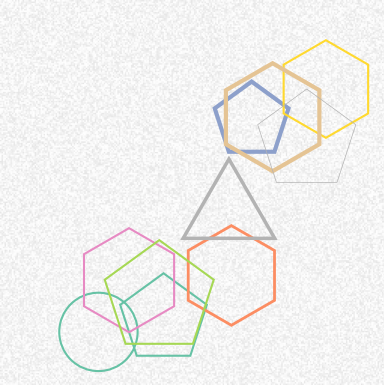[{"shape": "pentagon", "thickness": 1.5, "radius": 0.59, "center": [0.425, 0.172]}, {"shape": "circle", "thickness": 1.5, "radius": 0.51, "center": [0.256, 0.138]}, {"shape": "hexagon", "thickness": 2, "radius": 0.65, "center": [0.601, 0.285]}, {"shape": "pentagon", "thickness": 3, "radius": 0.5, "center": [0.654, 0.687]}, {"shape": "hexagon", "thickness": 1.5, "radius": 0.68, "center": [0.335, 0.272]}, {"shape": "pentagon", "thickness": 1.5, "radius": 0.74, "center": [0.414, 0.227]}, {"shape": "hexagon", "thickness": 1.5, "radius": 0.63, "center": [0.846, 0.769]}, {"shape": "hexagon", "thickness": 3, "radius": 0.7, "center": [0.708, 0.695]}, {"shape": "pentagon", "thickness": 0.5, "radius": 0.67, "center": [0.797, 0.635]}, {"shape": "triangle", "thickness": 2.5, "radius": 0.69, "center": [0.595, 0.45]}]